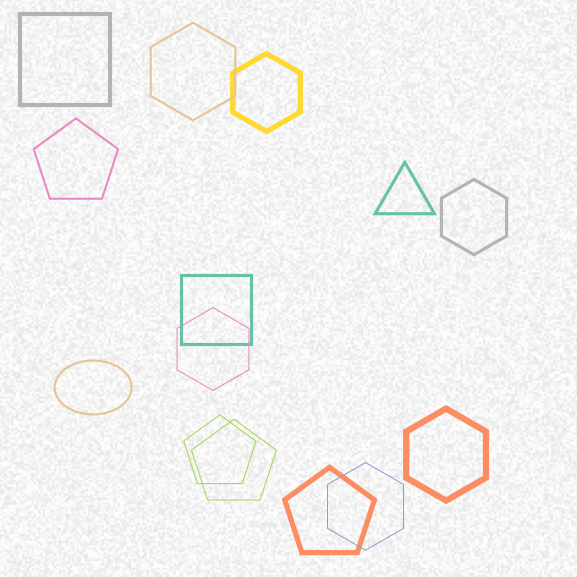[{"shape": "triangle", "thickness": 1.5, "radius": 0.3, "center": [0.701, 0.659]}, {"shape": "square", "thickness": 1.5, "radius": 0.3, "center": [0.374, 0.463]}, {"shape": "pentagon", "thickness": 2.5, "radius": 0.41, "center": [0.571, 0.108]}, {"shape": "hexagon", "thickness": 3, "radius": 0.4, "center": [0.772, 0.212]}, {"shape": "hexagon", "thickness": 0.5, "radius": 0.38, "center": [0.633, 0.122]}, {"shape": "pentagon", "thickness": 1, "radius": 0.38, "center": [0.131, 0.717]}, {"shape": "hexagon", "thickness": 0.5, "radius": 0.36, "center": [0.369, 0.395]}, {"shape": "pentagon", "thickness": 0.5, "radius": 0.33, "center": [0.381, 0.215]}, {"shape": "pentagon", "thickness": 0.5, "radius": 0.39, "center": [0.405, 0.196]}, {"shape": "hexagon", "thickness": 2.5, "radius": 0.34, "center": [0.462, 0.839]}, {"shape": "oval", "thickness": 1, "radius": 0.33, "center": [0.161, 0.328]}, {"shape": "hexagon", "thickness": 1, "radius": 0.42, "center": [0.334, 0.875]}, {"shape": "hexagon", "thickness": 1.5, "radius": 0.33, "center": [0.821, 0.623]}, {"shape": "square", "thickness": 2, "radius": 0.39, "center": [0.113, 0.896]}]